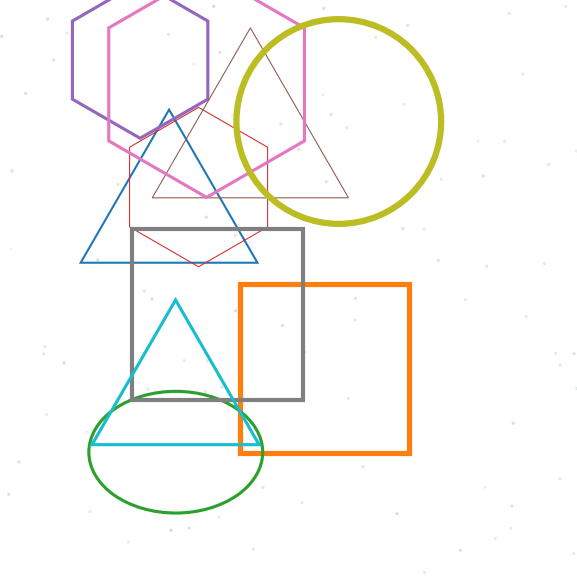[{"shape": "triangle", "thickness": 1, "radius": 0.88, "center": [0.293, 0.633]}, {"shape": "square", "thickness": 2.5, "radius": 0.73, "center": [0.562, 0.361]}, {"shape": "oval", "thickness": 1.5, "radius": 0.75, "center": [0.304, 0.216]}, {"shape": "hexagon", "thickness": 0.5, "radius": 0.69, "center": [0.344, 0.675]}, {"shape": "hexagon", "thickness": 1.5, "radius": 0.68, "center": [0.243, 0.895]}, {"shape": "triangle", "thickness": 0.5, "radius": 0.98, "center": [0.434, 0.755]}, {"shape": "hexagon", "thickness": 1.5, "radius": 0.98, "center": [0.358, 0.853]}, {"shape": "square", "thickness": 2, "radius": 0.74, "center": [0.377, 0.454]}, {"shape": "circle", "thickness": 3, "radius": 0.89, "center": [0.587, 0.789]}, {"shape": "triangle", "thickness": 1.5, "radius": 0.84, "center": [0.304, 0.313]}]